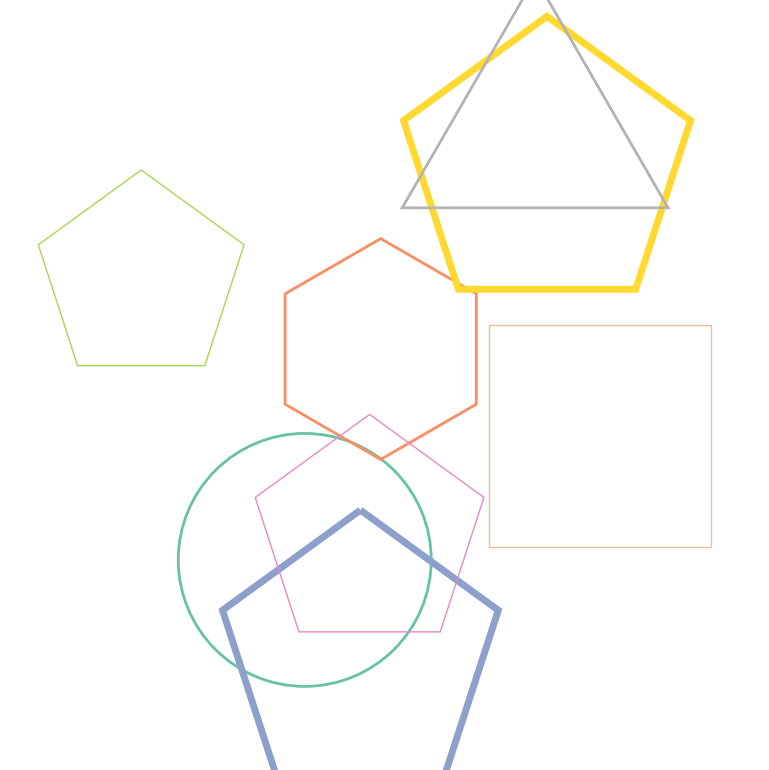[{"shape": "circle", "thickness": 1, "radius": 0.82, "center": [0.396, 0.273]}, {"shape": "hexagon", "thickness": 1, "radius": 0.72, "center": [0.494, 0.547]}, {"shape": "pentagon", "thickness": 2.5, "radius": 0.94, "center": [0.468, 0.149]}, {"shape": "pentagon", "thickness": 0.5, "radius": 0.78, "center": [0.48, 0.306]}, {"shape": "pentagon", "thickness": 0.5, "radius": 0.7, "center": [0.183, 0.639]}, {"shape": "pentagon", "thickness": 2.5, "radius": 0.98, "center": [0.71, 0.783]}, {"shape": "square", "thickness": 0.5, "radius": 0.72, "center": [0.78, 0.434]}, {"shape": "triangle", "thickness": 1, "radius": 1.0, "center": [0.695, 0.83]}]